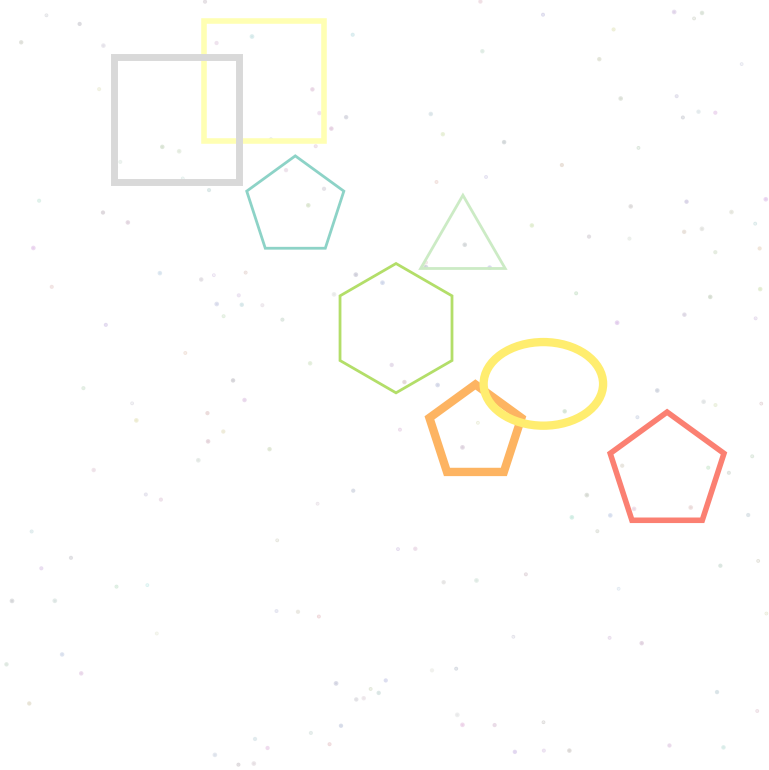[{"shape": "pentagon", "thickness": 1, "radius": 0.33, "center": [0.383, 0.731]}, {"shape": "square", "thickness": 2, "radius": 0.39, "center": [0.343, 0.895]}, {"shape": "pentagon", "thickness": 2, "radius": 0.39, "center": [0.866, 0.387]}, {"shape": "pentagon", "thickness": 3, "radius": 0.31, "center": [0.617, 0.438]}, {"shape": "hexagon", "thickness": 1, "radius": 0.42, "center": [0.514, 0.574]}, {"shape": "square", "thickness": 2.5, "radius": 0.41, "center": [0.23, 0.845]}, {"shape": "triangle", "thickness": 1, "radius": 0.32, "center": [0.601, 0.683]}, {"shape": "oval", "thickness": 3, "radius": 0.39, "center": [0.706, 0.501]}]